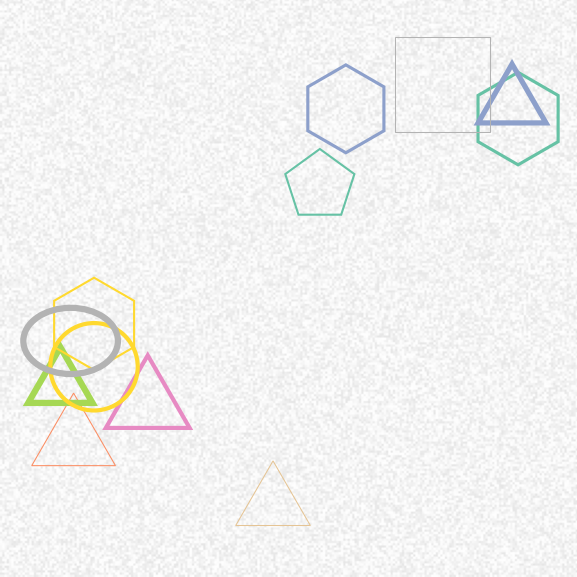[{"shape": "hexagon", "thickness": 1.5, "radius": 0.4, "center": [0.897, 0.794]}, {"shape": "pentagon", "thickness": 1, "radius": 0.31, "center": [0.554, 0.678]}, {"shape": "triangle", "thickness": 0.5, "radius": 0.42, "center": [0.127, 0.235]}, {"shape": "hexagon", "thickness": 1.5, "radius": 0.38, "center": [0.599, 0.811]}, {"shape": "triangle", "thickness": 2.5, "radius": 0.34, "center": [0.887, 0.82]}, {"shape": "triangle", "thickness": 2, "radius": 0.42, "center": [0.256, 0.3]}, {"shape": "triangle", "thickness": 3, "radius": 0.32, "center": [0.105, 0.334]}, {"shape": "circle", "thickness": 2, "radius": 0.38, "center": [0.163, 0.364]}, {"shape": "hexagon", "thickness": 1, "radius": 0.4, "center": [0.163, 0.438]}, {"shape": "triangle", "thickness": 0.5, "radius": 0.37, "center": [0.473, 0.126]}, {"shape": "square", "thickness": 0.5, "radius": 0.41, "center": [0.767, 0.853]}, {"shape": "oval", "thickness": 3, "radius": 0.41, "center": [0.122, 0.409]}]